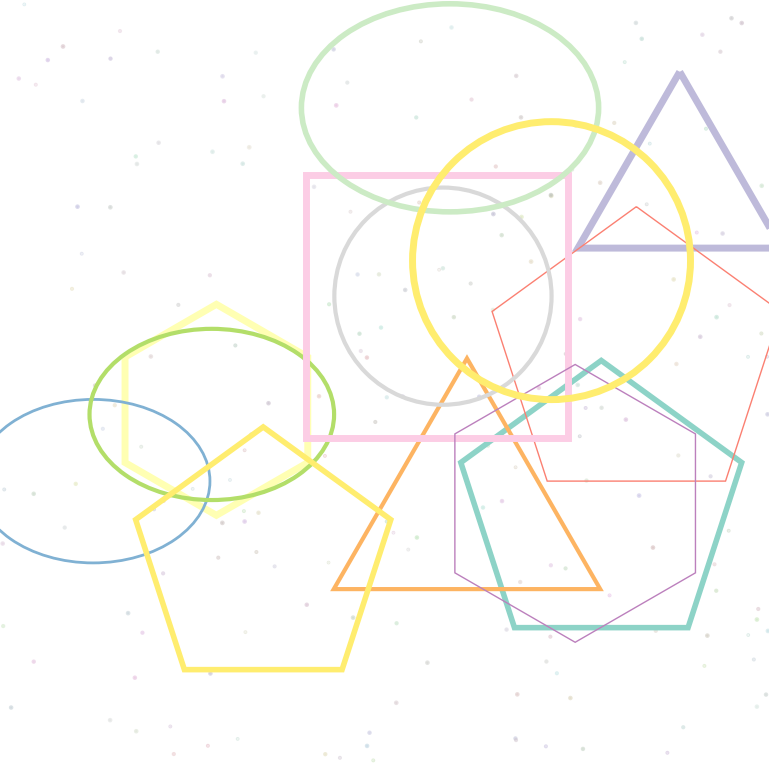[{"shape": "pentagon", "thickness": 2, "radius": 0.96, "center": [0.781, 0.34]}, {"shape": "hexagon", "thickness": 2.5, "radius": 0.69, "center": [0.281, 0.468]}, {"shape": "triangle", "thickness": 2.5, "radius": 0.76, "center": [0.883, 0.754]}, {"shape": "pentagon", "thickness": 0.5, "radius": 0.99, "center": [0.826, 0.535]}, {"shape": "oval", "thickness": 1, "radius": 0.76, "center": [0.121, 0.375]}, {"shape": "triangle", "thickness": 1.5, "radius": 1.0, "center": [0.606, 0.335]}, {"shape": "oval", "thickness": 1.5, "radius": 0.79, "center": [0.275, 0.462]}, {"shape": "square", "thickness": 2.5, "radius": 0.85, "center": [0.568, 0.602]}, {"shape": "circle", "thickness": 1.5, "radius": 0.71, "center": [0.575, 0.615]}, {"shape": "hexagon", "thickness": 0.5, "radius": 0.9, "center": [0.747, 0.346]}, {"shape": "oval", "thickness": 2, "radius": 0.97, "center": [0.584, 0.86]}, {"shape": "circle", "thickness": 2.5, "radius": 0.9, "center": [0.716, 0.662]}, {"shape": "pentagon", "thickness": 2, "radius": 0.87, "center": [0.342, 0.271]}]